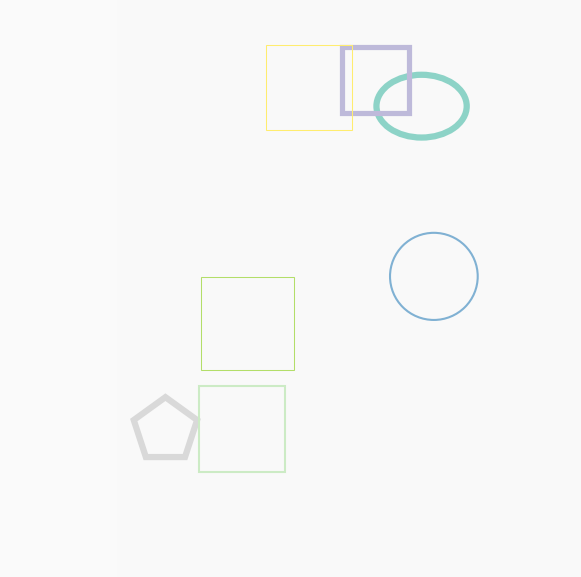[{"shape": "oval", "thickness": 3, "radius": 0.39, "center": [0.725, 0.815]}, {"shape": "square", "thickness": 2.5, "radius": 0.29, "center": [0.647, 0.861]}, {"shape": "circle", "thickness": 1, "radius": 0.38, "center": [0.746, 0.521]}, {"shape": "square", "thickness": 0.5, "radius": 0.4, "center": [0.426, 0.44]}, {"shape": "pentagon", "thickness": 3, "radius": 0.29, "center": [0.285, 0.254]}, {"shape": "square", "thickness": 1, "radius": 0.37, "center": [0.416, 0.257]}, {"shape": "square", "thickness": 0.5, "radius": 0.37, "center": [0.532, 0.848]}]